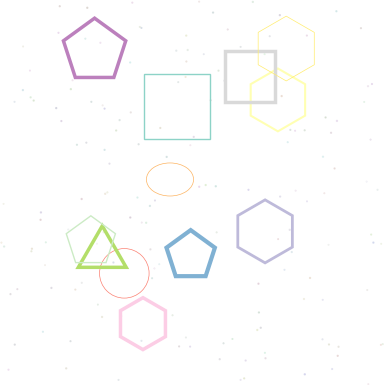[{"shape": "square", "thickness": 1, "radius": 0.43, "center": [0.46, 0.724]}, {"shape": "hexagon", "thickness": 1.5, "radius": 0.41, "center": [0.722, 0.741]}, {"shape": "hexagon", "thickness": 2, "radius": 0.41, "center": [0.689, 0.399]}, {"shape": "circle", "thickness": 0.5, "radius": 0.32, "center": [0.323, 0.29]}, {"shape": "pentagon", "thickness": 3, "radius": 0.33, "center": [0.495, 0.336]}, {"shape": "oval", "thickness": 0.5, "radius": 0.31, "center": [0.442, 0.534]}, {"shape": "triangle", "thickness": 2.5, "radius": 0.36, "center": [0.266, 0.342]}, {"shape": "hexagon", "thickness": 2.5, "radius": 0.34, "center": [0.371, 0.159]}, {"shape": "square", "thickness": 2.5, "radius": 0.33, "center": [0.65, 0.801]}, {"shape": "pentagon", "thickness": 2.5, "radius": 0.43, "center": [0.246, 0.868]}, {"shape": "pentagon", "thickness": 1, "radius": 0.34, "center": [0.236, 0.372]}, {"shape": "hexagon", "thickness": 0.5, "radius": 0.42, "center": [0.743, 0.874]}]